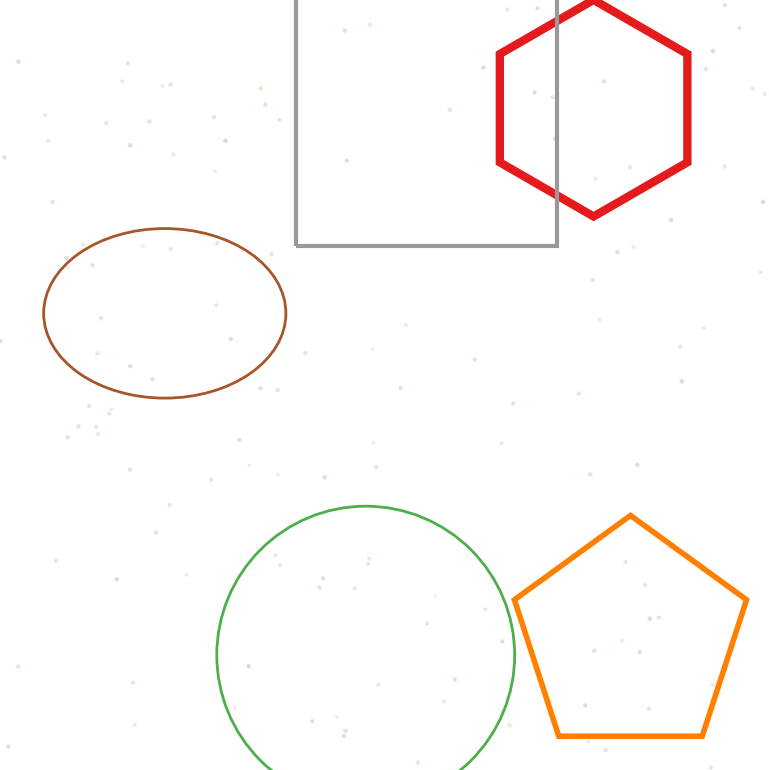[{"shape": "hexagon", "thickness": 3, "radius": 0.7, "center": [0.771, 0.859]}, {"shape": "circle", "thickness": 1, "radius": 0.97, "center": [0.475, 0.149]}, {"shape": "pentagon", "thickness": 2, "radius": 0.79, "center": [0.819, 0.172]}, {"shape": "oval", "thickness": 1, "radius": 0.79, "center": [0.214, 0.593]}, {"shape": "square", "thickness": 1.5, "radius": 0.85, "center": [0.554, 0.85]}]